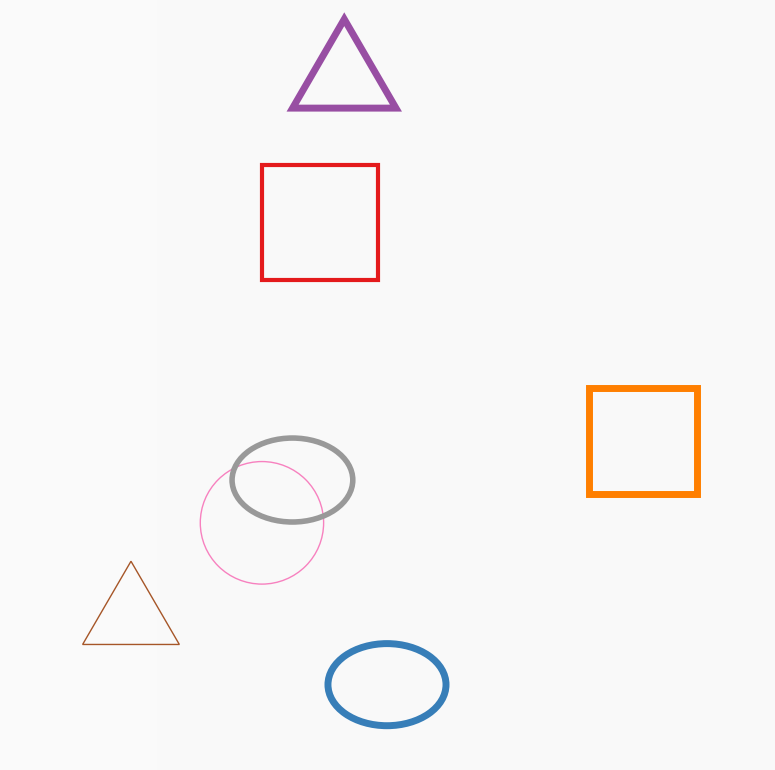[{"shape": "square", "thickness": 1.5, "radius": 0.37, "center": [0.413, 0.711]}, {"shape": "oval", "thickness": 2.5, "radius": 0.38, "center": [0.499, 0.111]}, {"shape": "triangle", "thickness": 2.5, "radius": 0.38, "center": [0.444, 0.898]}, {"shape": "square", "thickness": 2.5, "radius": 0.35, "center": [0.829, 0.427]}, {"shape": "triangle", "thickness": 0.5, "radius": 0.36, "center": [0.169, 0.199]}, {"shape": "circle", "thickness": 0.5, "radius": 0.4, "center": [0.338, 0.321]}, {"shape": "oval", "thickness": 2, "radius": 0.39, "center": [0.377, 0.377]}]